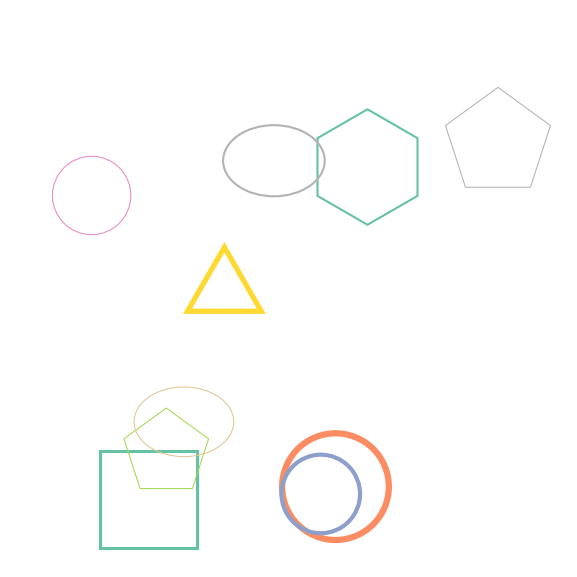[{"shape": "hexagon", "thickness": 1, "radius": 0.5, "center": [0.636, 0.71]}, {"shape": "square", "thickness": 1.5, "radius": 0.42, "center": [0.257, 0.135]}, {"shape": "circle", "thickness": 3, "radius": 0.46, "center": [0.581, 0.156]}, {"shape": "circle", "thickness": 2, "radius": 0.34, "center": [0.555, 0.144]}, {"shape": "circle", "thickness": 0.5, "radius": 0.34, "center": [0.159, 0.661]}, {"shape": "pentagon", "thickness": 0.5, "radius": 0.39, "center": [0.288, 0.215]}, {"shape": "triangle", "thickness": 2.5, "radius": 0.37, "center": [0.389, 0.497]}, {"shape": "oval", "thickness": 0.5, "radius": 0.43, "center": [0.318, 0.269]}, {"shape": "pentagon", "thickness": 0.5, "radius": 0.48, "center": [0.862, 0.752]}, {"shape": "oval", "thickness": 1, "radius": 0.44, "center": [0.474, 0.721]}]